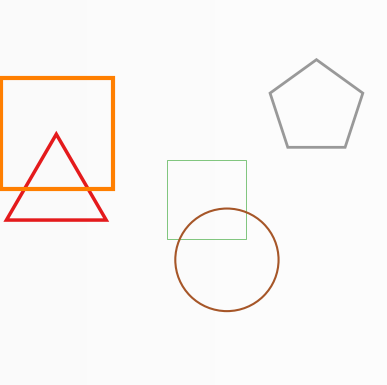[{"shape": "triangle", "thickness": 2.5, "radius": 0.74, "center": [0.145, 0.503]}, {"shape": "square", "thickness": 0.5, "radius": 0.51, "center": [0.533, 0.482]}, {"shape": "square", "thickness": 3, "radius": 0.72, "center": [0.147, 0.654]}, {"shape": "circle", "thickness": 1.5, "radius": 0.67, "center": [0.586, 0.325]}, {"shape": "pentagon", "thickness": 2, "radius": 0.63, "center": [0.817, 0.719]}]